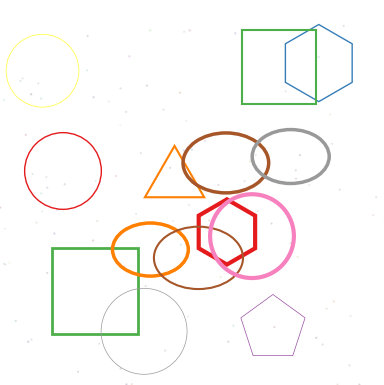[{"shape": "circle", "thickness": 1, "radius": 0.5, "center": [0.164, 0.556]}, {"shape": "hexagon", "thickness": 3, "radius": 0.42, "center": [0.589, 0.398]}, {"shape": "hexagon", "thickness": 1, "radius": 0.5, "center": [0.828, 0.836]}, {"shape": "square", "thickness": 1.5, "radius": 0.48, "center": [0.726, 0.827]}, {"shape": "square", "thickness": 2, "radius": 0.56, "center": [0.246, 0.243]}, {"shape": "pentagon", "thickness": 0.5, "radius": 0.44, "center": [0.709, 0.147]}, {"shape": "oval", "thickness": 2.5, "radius": 0.49, "center": [0.391, 0.352]}, {"shape": "triangle", "thickness": 1.5, "radius": 0.44, "center": [0.453, 0.532]}, {"shape": "circle", "thickness": 0.5, "radius": 0.47, "center": [0.11, 0.816]}, {"shape": "oval", "thickness": 2.5, "radius": 0.56, "center": [0.587, 0.577]}, {"shape": "oval", "thickness": 1.5, "radius": 0.58, "center": [0.515, 0.33]}, {"shape": "circle", "thickness": 3, "radius": 0.54, "center": [0.655, 0.387]}, {"shape": "circle", "thickness": 0.5, "radius": 0.56, "center": [0.374, 0.139]}, {"shape": "oval", "thickness": 2.5, "radius": 0.5, "center": [0.755, 0.593]}]